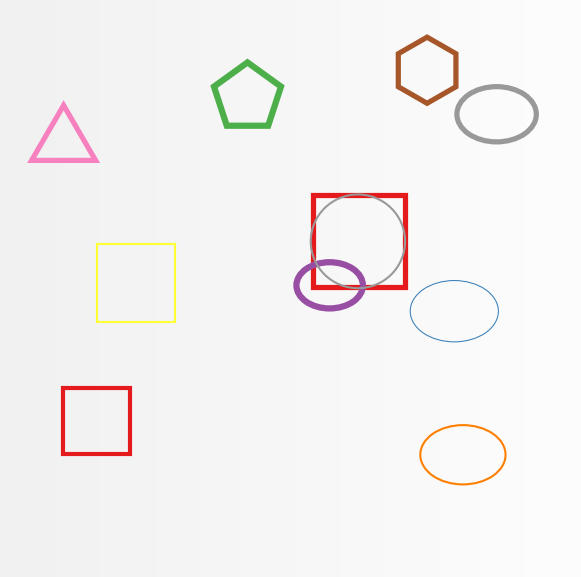[{"shape": "square", "thickness": 2.5, "radius": 0.4, "center": [0.618, 0.581]}, {"shape": "square", "thickness": 2, "radius": 0.29, "center": [0.166, 0.27]}, {"shape": "oval", "thickness": 0.5, "radius": 0.38, "center": [0.782, 0.46]}, {"shape": "pentagon", "thickness": 3, "radius": 0.3, "center": [0.426, 0.83]}, {"shape": "oval", "thickness": 3, "radius": 0.29, "center": [0.567, 0.505]}, {"shape": "oval", "thickness": 1, "radius": 0.37, "center": [0.796, 0.212]}, {"shape": "square", "thickness": 1, "radius": 0.34, "center": [0.234, 0.508]}, {"shape": "hexagon", "thickness": 2.5, "radius": 0.29, "center": [0.735, 0.878]}, {"shape": "triangle", "thickness": 2.5, "radius": 0.32, "center": [0.109, 0.753]}, {"shape": "oval", "thickness": 2.5, "radius": 0.34, "center": [0.854, 0.801]}, {"shape": "circle", "thickness": 1, "radius": 0.41, "center": [0.616, 0.581]}]